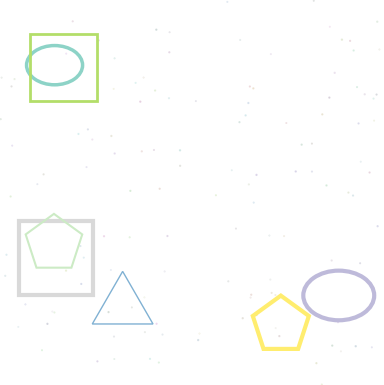[{"shape": "oval", "thickness": 2.5, "radius": 0.36, "center": [0.142, 0.831]}, {"shape": "oval", "thickness": 3, "radius": 0.46, "center": [0.88, 0.233]}, {"shape": "triangle", "thickness": 1, "radius": 0.46, "center": [0.319, 0.204]}, {"shape": "square", "thickness": 2, "radius": 0.44, "center": [0.165, 0.825]}, {"shape": "square", "thickness": 3, "radius": 0.48, "center": [0.145, 0.329]}, {"shape": "pentagon", "thickness": 1.5, "radius": 0.39, "center": [0.14, 0.367]}, {"shape": "pentagon", "thickness": 3, "radius": 0.38, "center": [0.729, 0.156]}]